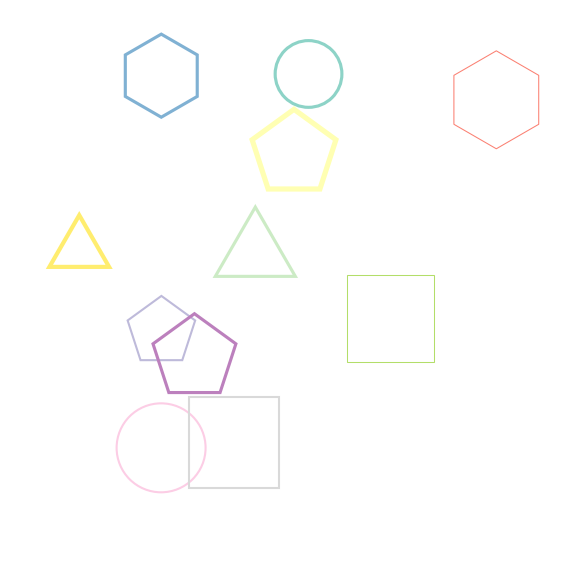[{"shape": "circle", "thickness": 1.5, "radius": 0.29, "center": [0.534, 0.871]}, {"shape": "pentagon", "thickness": 2.5, "radius": 0.38, "center": [0.509, 0.734]}, {"shape": "pentagon", "thickness": 1, "radius": 0.31, "center": [0.279, 0.425]}, {"shape": "hexagon", "thickness": 0.5, "radius": 0.42, "center": [0.859, 0.826]}, {"shape": "hexagon", "thickness": 1.5, "radius": 0.36, "center": [0.279, 0.868]}, {"shape": "square", "thickness": 0.5, "radius": 0.37, "center": [0.676, 0.447]}, {"shape": "circle", "thickness": 1, "radius": 0.39, "center": [0.279, 0.224]}, {"shape": "square", "thickness": 1, "radius": 0.39, "center": [0.405, 0.233]}, {"shape": "pentagon", "thickness": 1.5, "radius": 0.38, "center": [0.337, 0.38]}, {"shape": "triangle", "thickness": 1.5, "radius": 0.4, "center": [0.442, 0.561]}, {"shape": "triangle", "thickness": 2, "radius": 0.3, "center": [0.137, 0.567]}]